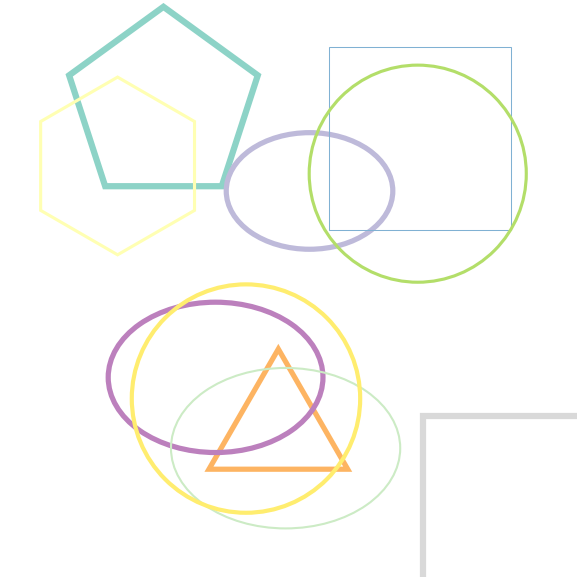[{"shape": "pentagon", "thickness": 3, "radius": 0.86, "center": [0.283, 0.816]}, {"shape": "hexagon", "thickness": 1.5, "radius": 0.77, "center": [0.204, 0.712]}, {"shape": "oval", "thickness": 2.5, "radius": 0.72, "center": [0.536, 0.668]}, {"shape": "square", "thickness": 0.5, "radius": 0.79, "center": [0.727, 0.759]}, {"shape": "triangle", "thickness": 2.5, "radius": 0.69, "center": [0.482, 0.256]}, {"shape": "circle", "thickness": 1.5, "radius": 0.94, "center": [0.723, 0.698]}, {"shape": "square", "thickness": 3, "radius": 0.75, "center": [0.881, 0.13]}, {"shape": "oval", "thickness": 2.5, "radius": 0.93, "center": [0.373, 0.346]}, {"shape": "oval", "thickness": 1, "radius": 0.99, "center": [0.495, 0.223]}, {"shape": "circle", "thickness": 2, "radius": 0.99, "center": [0.426, 0.309]}]